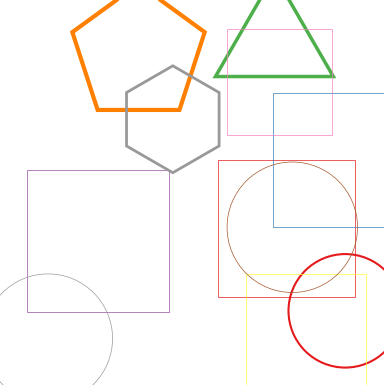[{"shape": "square", "thickness": 0.5, "radius": 0.89, "center": [0.744, 0.406]}, {"shape": "circle", "thickness": 1.5, "radius": 0.74, "center": [0.897, 0.193]}, {"shape": "square", "thickness": 0.5, "radius": 0.87, "center": [0.882, 0.586]}, {"shape": "triangle", "thickness": 2.5, "radius": 0.88, "center": [0.713, 0.89]}, {"shape": "square", "thickness": 0.5, "radius": 0.92, "center": [0.255, 0.374]}, {"shape": "pentagon", "thickness": 3, "radius": 0.9, "center": [0.36, 0.861]}, {"shape": "square", "thickness": 0.5, "radius": 0.78, "center": [0.794, 0.133]}, {"shape": "circle", "thickness": 0.5, "radius": 0.85, "center": [0.759, 0.41]}, {"shape": "square", "thickness": 0.5, "radius": 0.68, "center": [0.726, 0.786]}, {"shape": "circle", "thickness": 0.5, "radius": 0.84, "center": [0.125, 0.121]}, {"shape": "hexagon", "thickness": 2, "radius": 0.69, "center": [0.449, 0.69]}]